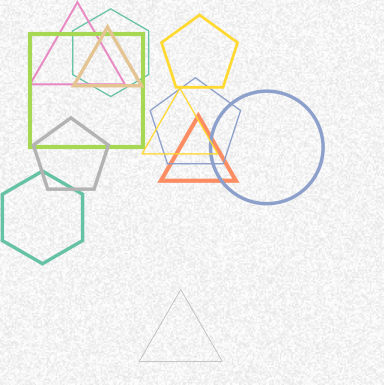[{"shape": "hexagon", "thickness": 2.5, "radius": 0.6, "center": [0.11, 0.435]}, {"shape": "hexagon", "thickness": 1, "radius": 0.57, "center": [0.287, 0.863]}, {"shape": "triangle", "thickness": 3, "radius": 0.56, "center": [0.515, 0.587]}, {"shape": "pentagon", "thickness": 1, "radius": 0.62, "center": [0.507, 0.675]}, {"shape": "circle", "thickness": 2.5, "radius": 0.73, "center": [0.693, 0.617]}, {"shape": "triangle", "thickness": 1.5, "radius": 0.71, "center": [0.201, 0.852]}, {"shape": "square", "thickness": 3, "radius": 0.73, "center": [0.225, 0.764]}, {"shape": "triangle", "thickness": 1, "radius": 0.57, "center": [0.467, 0.657]}, {"shape": "pentagon", "thickness": 2, "radius": 0.52, "center": [0.518, 0.857]}, {"shape": "triangle", "thickness": 2.5, "radius": 0.51, "center": [0.279, 0.828]}, {"shape": "pentagon", "thickness": 2.5, "radius": 0.51, "center": [0.184, 0.591]}, {"shape": "triangle", "thickness": 0.5, "radius": 0.62, "center": [0.469, 0.124]}]